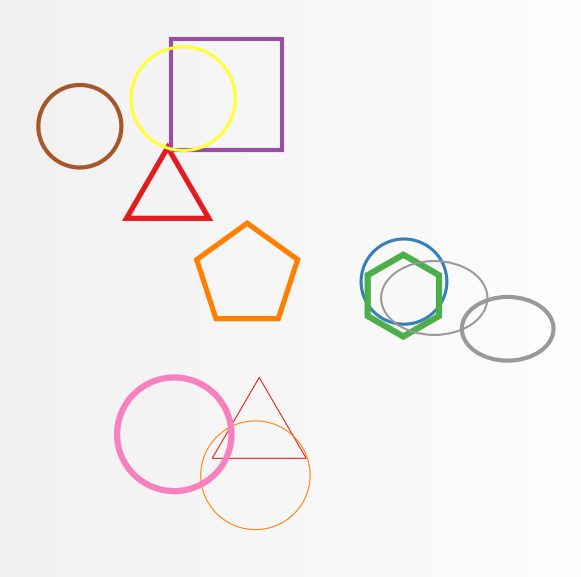[{"shape": "triangle", "thickness": 0.5, "radius": 0.47, "center": [0.446, 0.252]}, {"shape": "triangle", "thickness": 2.5, "radius": 0.41, "center": [0.288, 0.662]}, {"shape": "circle", "thickness": 1.5, "radius": 0.37, "center": [0.695, 0.512]}, {"shape": "hexagon", "thickness": 3, "radius": 0.35, "center": [0.694, 0.487]}, {"shape": "square", "thickness": 2, "radius": 0.48, "center": [0.39, 0.836]}, {"shape": "pentagon", "thickness": 2.5, "radius": 0.46, "center": [0.425, 0.521]}, {"shape": "circle", "thickness": 0.5, "radius": 0.47, "center": [0.439, 0.176]}, {"shape": "circle", "thickness": 1.5, "radius": 0.45, "center": [0.315, 0.828]}, {"shape": "circle", "thickness": 2, "radius": 0.36, "center": [0.137, 0.781]}, {"shape": "circle", "thickness": 3, "radius": 0.49, "center": [0.3, 0.247]}, {"shape": "oval", "thickness": 1, "radius": 0.46, "center": [0.747, 0.483]}, {"shape": "oval", "thickness": 2, "radius": 0.39, "center": [0.873, 0.43]}]